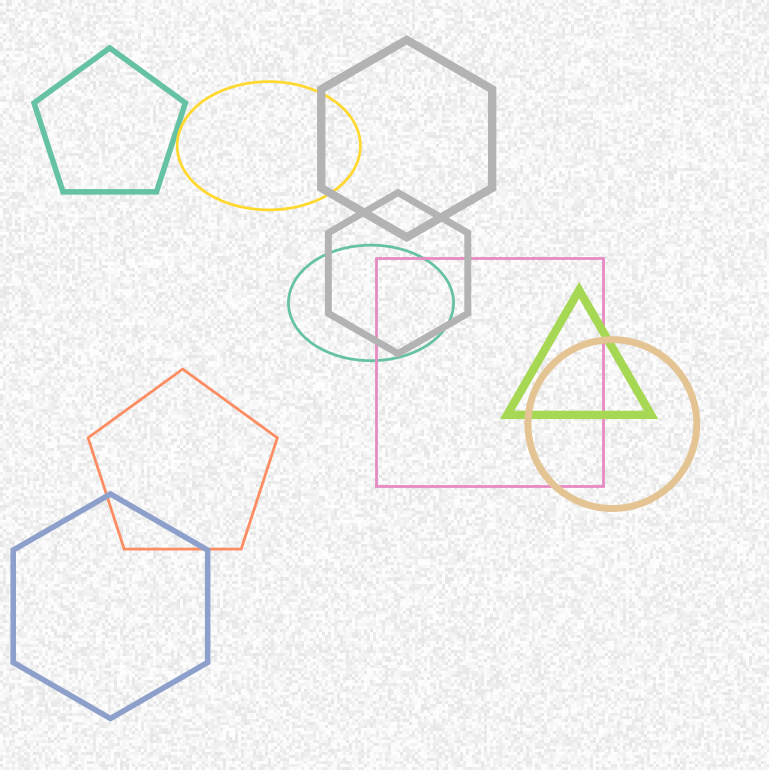[{"shape": "oval", "thickness": 1, "radius": 0.54, "center": [0.482, 0.607]}, {"shape": "pentagon", "thickness": 2, "radius": 0.52, "center": [0.142, 0.834]}, {"shape": "pentagon", "thickness": 1, "radius": 0.65, "center": [0.237, 0.391]}, {"shape": "hexagon", "thickness": 2, "radius": 0.73, "center": [0.143, 0.213]}, {"shape": "square", "thickness": 1, "radius": 0.74, "center": [0.636, 0.517]}, {"shape": "triangle", "thickness": 3, "radius": 0.54, "center": [0.752, 0.515]}, {"shape": "oval", "thickness": 1, "radius": 0.59, "center": [0.349, 0.811]}, {"shape": "circle", "thickness": 2.5, "radius": 0.55, "center": [0.795, 0.449]}, {"shape": "hexagon", "thickness": 3, "radius": 0.64, "center": [0.528, 0.82]}, {"shape": "hexagon", "thickness": 2.5, "radius": 0.52, "center": [0.517, 0.645]}]